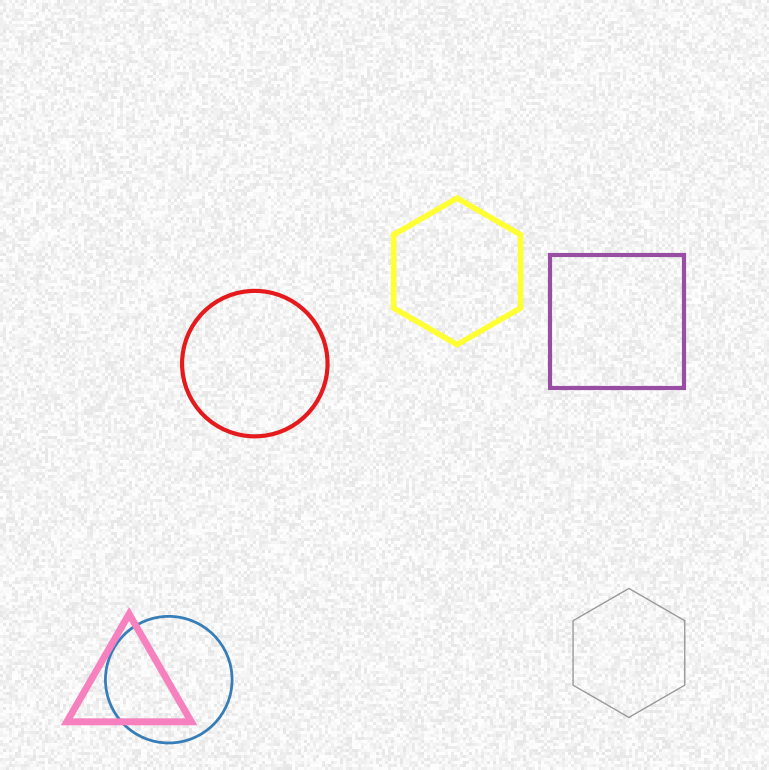[{"shape": "circle", "thickness": 1.5, "radius": 0.47, "center": [0.331, 0.528]}, {"shape": "circle", "thickness": 1, "radius": 0.41, "center": [0.219, 0.117]}, {"shape": "square", "thickness": 1.5, "radius": 0.43, "center": [0.801, 0.583]}, {"shape": "hexagon", "thickness": 2, "radius": 0.48, "center": [0.594, 0.648]}, {"shape": "triangle", "thickness": 2.5, "radius": 0.47, "center": [0.168, 0.109]}, {"shape": "hexagon", "thickness": 0.5, "radius": 0.42, "center": [0.817, 0.152]}]